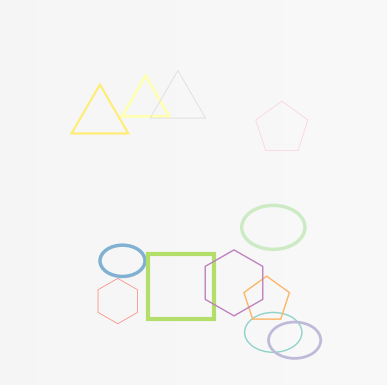[{"shape": "oval", "thickness": 1, "radius": 0.37, "center": [0.705, 0.137]}, {"shape": "triangle", "thickness": 2, "radius": 0.35, "center": [0.376, 0.733]}, {"shape": "oval", "thickness": 2, "radius": 0.34, "center": [0.76, 0.116]}, {"shape": "hexagon", "thickness": 0.5, "radius": 0.29, "center": [0.304, 0.218]}, {"shape": "oval", "thickness": 2.5, "radius": 0.29, "center": [0.316, 0.323]}, {"shape": "pentagon", "thickness": 1, "radius": 0.31, "center": [0.688, 0.221]}, {"shape": "square", "thickness": 3, "radius": 0.43, "center": [0.467, 0.256]}, {"shape": "pentagon", "thickness": 0.5, "radius": 0.35, "center": [0.727, 0.666]}, {"shape": "triangle", "thickness": 0.5, "radius": 0.41, "center": [0.459, 0.735]}, {"shape": "hexagon", "thickness": 1, "radius": 0.43, "center": [0.604, 0.265]}, {"shape": "oval", "thickness": 2.5, "radius": 0.41, "center": [0.705, 0.409]}, {"shape": "triangle", "thickness": 1.5, "radius": 0.42, "center": [0.258, 0.696]}]